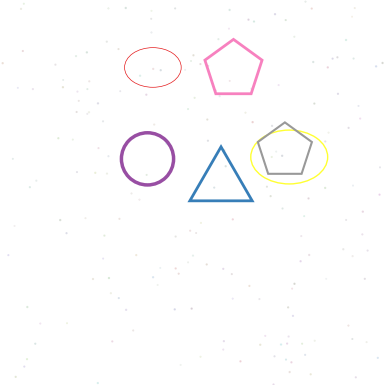[{"shape": "oval", "thickness": 0.5, "radius": 0.37, "center": [0.397, 0.825]}, {"shape": "triangle", "thickness": 2, "radius": 0.47, "center": [0.574, 0.525]}, {"shape": "circle", "thickness": 2.5, "radius": 0.34, "center": [0.383, 0.587]}, {"shape": "oval", "thickness": 1, "radius": 0.5, "center": [0.751, 0.592]}, {"shape": "pentagon", "thickness": 2, "radius": 0.39, "center": [0.606, 0.82]}, {"shape": "pentagon", "thickness": 1.5, "radius": 0.37, "center": [0.74, 0.608]}]